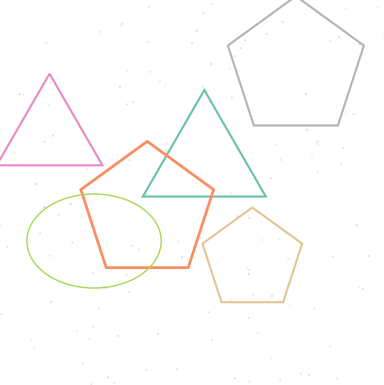[{"shape": "triangle", "thickness": 1.5, "radius": 0.92, "center": [0.531, 0.582]}, {"shape": "pentagon", "thickness": 2, "radius": 0.91, "center": [0.382, 0.451]}, {"shape": "triangle", "thickness": 1.5, "radius": 0.79, "center": [0.129, 0.65]}, {"shape": "oval", "thickness": 1, "radius": 0.87, "center": [0.244, 0.374]}, {"shape": "pentagon", "thickness": 1.5, "radius": 0.68, "center": [0.655, 0.325]}, {"shape": "pentagon", "thickness": 1.5, "radius": 0.93, "center": [0.769, 0.824]}]